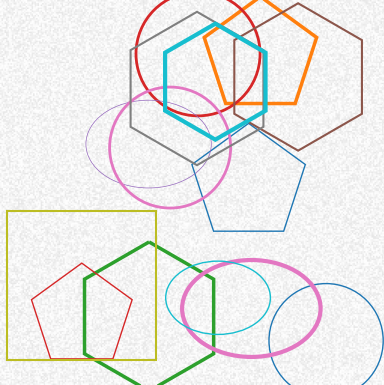[{"shape": "circle", "thickness": 1, "radius": 0.74, "center": [0.847, 0.115]}, {"shape": "pentagon", "thickness": 1, "radius": 0.77, "center": [0.646, 0.525]}, {"shape": "pentagon", "thickness": 2.5, "radius": 0.77, "center": [0.676, 0.855]}, {"shape": "hexagon", "thickness": 2.5, "radius": 0.97, "center": [0.387, 0.178]}, {"shape": "pentagon", "thickness": 1, "radius": 0.69, "center": [0.212, 0.179]}, {"shape": "circle", "thickness": 2, "radius": 0.81, "center": [0.514, 0.86]}, {"shape": "oval", "thickness": 0.5, "radius": 0.81, "center": [0.386, 0.626]}, {"shape": "hexagon", "thickness": 1.5, "radius": 0.96, "center": [0.774, 0.8]}, {"shape": "circle", "thickness": 2, "radius": 0.79, "center": [0.442, 0.617]}, {"shape": "oval", "thickness": 3, "radius": 0.9, "center": [0.653, 0.199]}, {"shape": "hexagon", "thickness": 1.5, "radius": 1.0, "center": [0.512, 0.77]}, {"shape": "square", "thickness": 1.5, "radius": 0.97, "center": [0.211, 0.26]}, {"shape": "hexagon", "thickness": 3, "radius": 0.75, "center": [0.559, 0.788]}, {"shape": "oval", "thickness": 1, "radius": 0.68, "center": [0.566, 0.227]}]